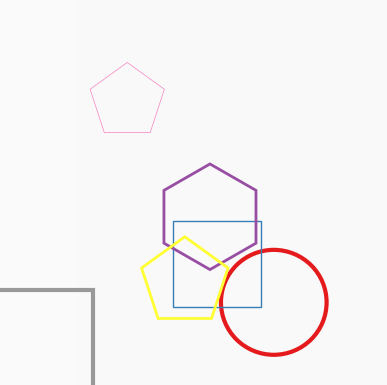[{"shape": "circle", "thickness": 3, "radius": 0.68, "center": [0.707, 0.215]}, {"shape": "square", "thickness": 1, "radius": 0.56, "center": [0.56, 0.314]}, {"shape": "hexagon", "thickness": 2, "radius": 0.69, "center": [0.542, 0.437]}, {"shape": "pentagon", "thickness": 2, "radius": 0.59, "center": [0.477, 0.268]}, {"shape": "pentagon", "thickness": 0.5, "radius": 0.5, "center": [0.328, 0.737]}, {"shape": "square", "thickness": 3, "radius": 0.64, "center": [0.11, 0.118]}]